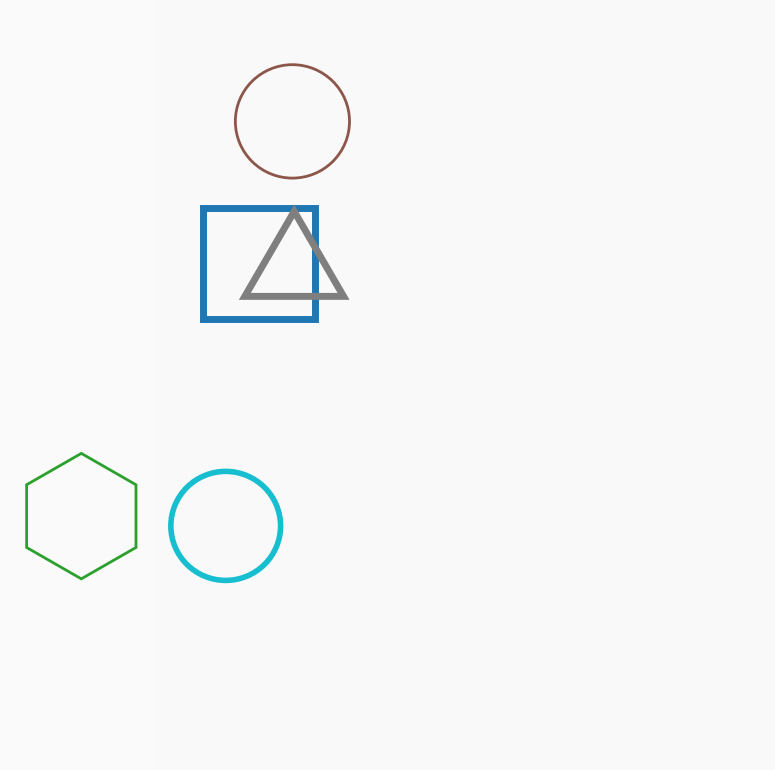[{"shape": "square", "thickness": 2.5, "radius": 0.36, "center": [0.334, 0.657]}, {"shape": "hexagon", "thickness": 1, "radius": 0.41, "center": [0.105, 0.33]}, {"shape": "circle", "thickness": 1, "radius": 0.37, "center": [0.377, 0.842]}, {"shape": "triangle", "thickness": 2.5, "radius": 0.37, "center": [0.38, 0.652]}, {"shape": "circle", "thickness": 2, "radius": 0.35, "center": [0.291, 0.317]}]